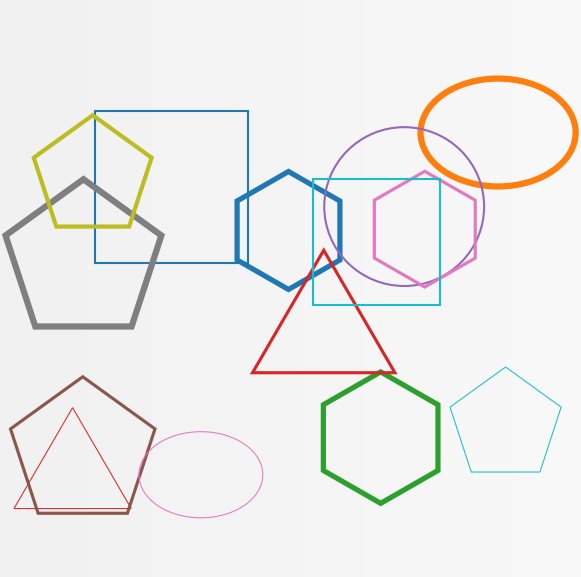[{"shape": "square", "thickness": 1, "radius": 0.66, "center": [0.295, 0.675]}, {"shape": "hexagon", "thickness": 2.5, "radius": 0.51, "center": [0.496, 0.6]}, {"shape": "oval", "thickness": 3, "radius": 0.67, "center": [0.857, 0.77]}, {"shape": "hexagon", "thickness": 2.5, "radius": 0.57, "center": [0.655, 0.241]}, {"shape": "triangle", "thickness": 1.5, "radius": 0.71, "center": [0.557, 0.424]}, {"shape": "triangle", "thickness": 0.5, "radius": 0.58, "center": [0.125, 0.177]}, {"shape": "circle", "thickness": 1, "radius": 0.69, "center": [0.695, 0.641]}, {"shape": "pentagon", "thickness": 1.5, "radius": 0.65, "center": [0.142, 0.216]}, {"shape": "hexagon", "thickness": 1.5, "radius": 0.5, "center": [0.731, 0.602]}, {"shape": "oval", "thickness": 0.5, "radius": 0.53, "center": [0.346, 0.177]}, {"shape": "pentagon", "thickness": 3, "radius": 0.7, "center": [0.144, 0.548]}, {"shape": "pentagon", "thickness": 2, "radius": 0.53, "center": [0.159, 0.693]}, {"shape": "square", "thickness": 1, "radius": 0.54, "center": [0.648, 0.58]}, {"shape": "pentagon", "thickness": 0.5, "radius": 0.5, "center": [0.87, 0.263]}]